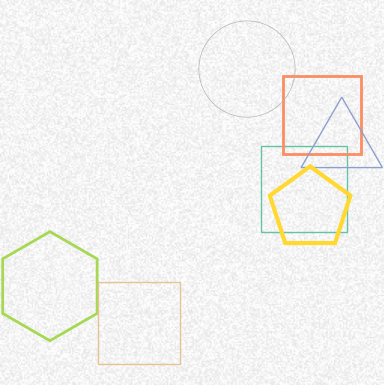[{"shape": "square", "thickness": 1, "radius": 0.56, "center": [0.79, 0.508]}, {"shape": "square", "thickness": 2, "radius": 0.51, "center": [0.837, 0.701]}, {"shape": "triangle", "thickness": 1, "radius": 0.61, "center": [0.888, 0.626]}, {"shape": "hexagon", "thickness": 2, "radius": 0.71, "center": [0.13, 0.257]}, {"shape": "pentagon", "thickness": 3, "radius": 0.55, "center": [0.806, 0.458]}, {"shape": "square", "thickness": 1, "radius": 0.53, "center": [0.36, 0.162]}, {"shape": "circle", "thickness": 0.5, "radius": 0.63, "center": [0.642, 0.821]}]